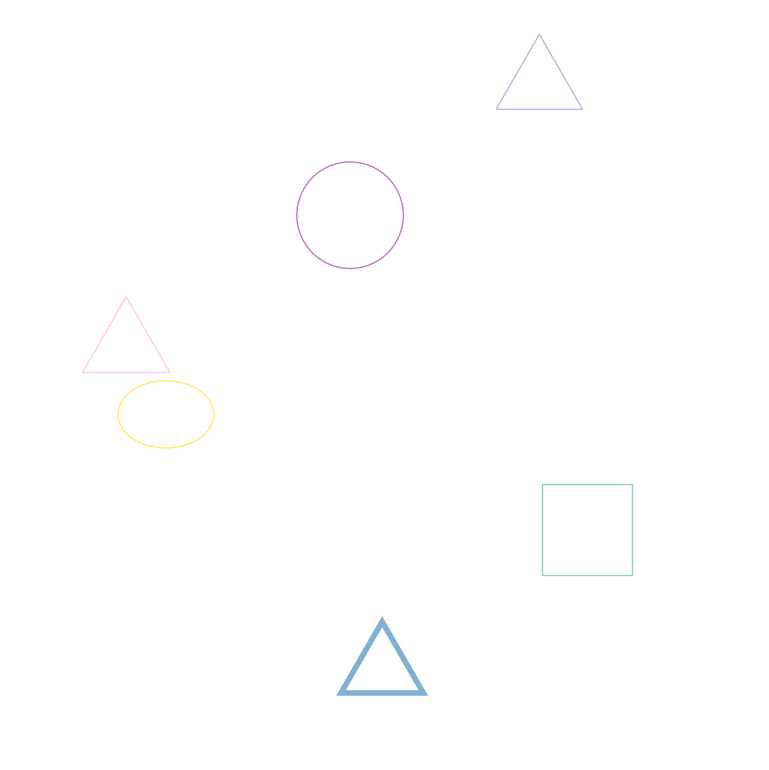[{"shape": "square", "thickness": 0.5, "radius": 0.29, "center": [0.763, 0.312]}, {"shape": "triangle", "thickness": 0.5, "radius": 0.32, "center": [0.7, 0.89]}, {"shape": "triangle", "thickness": 2, "radius": 0.31, "center": [0.496, 0.131]}, {"shape": "triangle", "thickness": 0.5, "radius": 0.33, "center": [0.164, 0.549]}, {"shape": "circle", "thickness": 0.5, "radius": 0.35, "center": [0.455, 0.721]}, {"shape": "oval", "thickness": 0.5, "radius": 0.31, "center": [0.216, 0.462]}]